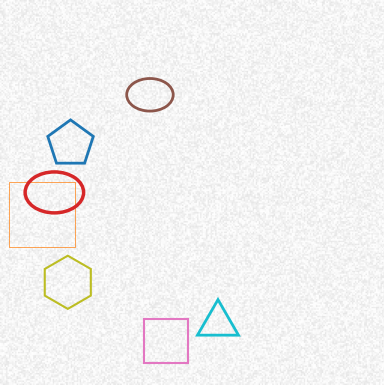[{"shape": "pentagon", "thickness": 2, "radius": 0.31, "center": [0.183, 0.626]}, {"shape": "square", "thickness": 0.5, "radius": 0.43, "center": [0.11, 0.443]}, {"shape": "oval", "thickness": 2.5, "radius": 0.38, "center": [0.141, 0.5]}, {"shape": "oval", "thickness": 2, "radius": 0.3, "center": [0.389, 0.754]}, {"shape": "square", "thickness": 1.5, "radius": 0.29, "center": [0.432, 0.114]}, {"shape": "hexagon", "thickness": 1.5, "radius": 0.35, "center": [0.176, 0.267]}, {"shape": "triangle", "thickness": 2, "radius": 0.31, "center": [0.566, 0.16]}]